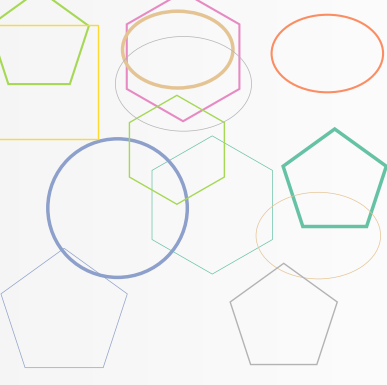[{"shape": "hexagon", "thickness": 0.5, "radius": 0.9, "center": [0.548, 0.468]}, {"shape": "pentagon", "thickness": 2.5, "radius": 0.7, "center": [0.864, 0.525]}, {"shape": "oval", "thickness": 1.5, "radius": 0.72, "center": [0.845, 0.861]}, {"shape": "circle", "thickness": 2.5, "radius": 0.9, "center": [0.303, 0.459]}, {"shape": "pentagon", "thickness": 0.5, "radius": 0.86, "center": [0.165, 0.184]}, {"shape": "hexagon", "thickness": 1.5, "radius": 0.84, "center": [0.472, 0.853]}, {"shape": "hexagon", "thickness": 1, "radius": 0.71, "center": [0.457, 0.611]}, {"shape": "pentagon", "thickness": 1.5, "radius": 0.67, "center": [0.101, 0.891]}, {"shape": "square", "thickness": 1, "radius": 0.74, "center": [0.104, 0.788]}, {"shape": "oval", "thickness": 0.5, "radius": 0.8, "center": [0.821, 0.388]}, {"shape": "oval", "thickness": 2.5, "radius": 0.71, "center": [0.459, 0.871]}, {"shape": "oval", "thickness": 0.5, "radius": 0.88, "center": [0.473, 0.782]}, {"shape": "pentagon", "thickness": 1, "radius": 0.73, "center": [0.732, 0.171]}]